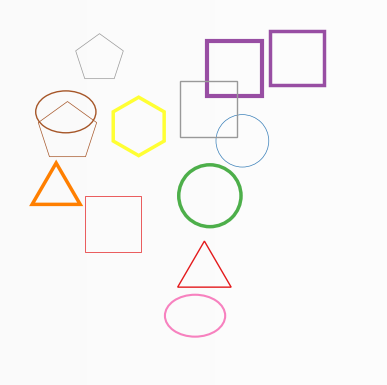[{"shape": "square", "thickness": 0.5, "radius": 0.36, "center": [0.292, 0.418]}, {"shape": "triangle", "thickness": 1, "radius": 0.4, "center": [0.527, 0.294]}, {"shape": "circle", "thickness": 0.5, "radius": 0.34, "center": [0.625, 0.634]}, {"shape": "circle", "thickness": 2.5, "radius": 0.4, "center": [0.542, 0.492]}, {"shape": "square", "thickness": 3, "radius": 0.35, "center": [0.606, 0.822]}, {"shape": "square", "thickness": 2.5, "radius": 0.35, "center": [0.767, 0.85]}, {"shape": "triangle", "thickness": 2.5, "radius": 0.36, "center": [0.145, 0.505]}, {"shape": "hexagon", "thickness": 2.5, "radius": 0.38, "center": [0.358, 0.672]}, {"shape": "pentagon", "thickness": 0.5, "radius": 0.4, "center": [0.174, 0.657]}, {"shape": "oval", "thickness": 1, "radius": 0.39, "center": [0.17, 0.709]}, {"shape": "oval", "thickness": 1.5, "radius": 0.39, "center": [0.503, 0.18]}, {"shape": "pentagon", "thickness": 0.5, "radius": 0.32, "center": [0.257, 0.848]}, {"shape": "square", "thickness": 1, "radius": 0.36, "center": [0.538, 0.718]}]